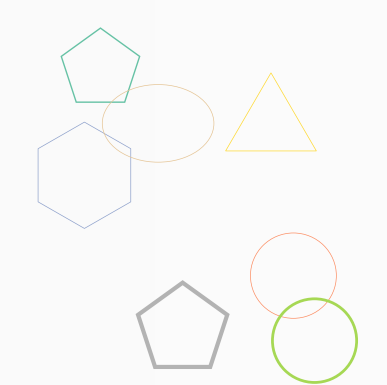[{"shape": "pentagon", "thickness": 1, "radius": 0.53, "center": [0.259, 0.821]}, {"shape": "circle", "thickness": 0.5, "radius": 0.55, "center": [0.757, 0.284]}, {"shape": "hexagon", "thickness": 0.5, "radius": 0.69, "center": [0.218, 0.545]}, {"shape": "circle", "thickness": 2, "radius": 0.54, "center": [0.812, 0.115]}, {"shape": "triangle", "thickness": 0.5, "radius": 0.68, "center": [0.699, 0.676]}, {"shape": "oval", "thickness": 0.5, "radius": 0.72, "center": [0.408, 0.68]}, {"shape": "pentagon", "thickness": 3, "radius": 0.61, "center": [0.471, 0.145]}]